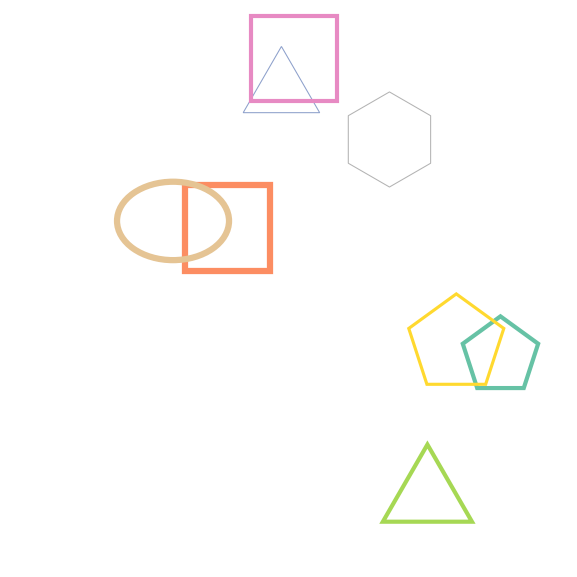[{"shape": "pentagon", "thickness": 2, "radius": 0.34, "center": [0.867, 0.383]}, {"shape": "square", "thickness": 3, "radius": 0.37, "center": [0.394, 0.605]}, {"shape": "triangle", "thickness": 0.5, "radius": 0.38, "center": [0.487, 0.842]}, {"shape": "square", "thickness": 2, "radius": 0.37, "center": [0.509, 0.898]}, {"shape": "triangle", "thickness": 2, "radius": 0.45, "center": [0.74, 0.14]}, {"shape": "pentagon", "thickness": 1.5, "radius": 0.43, "center": [0.79, 0.404]}, {"shape": "oval", "thickness": 3, "radius": 0.48, "center": [0.3, 0.617]}, {"shape": "hexagon", "thickness": 0.5, "radius": 0.41, "center": [0.674, 0.758]}]